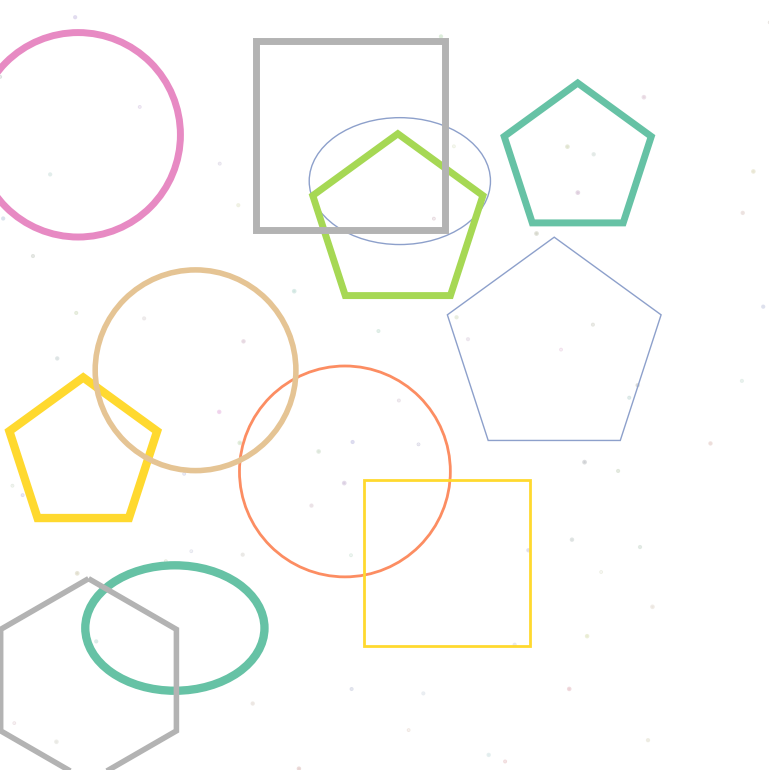[{"shape": "oval", "thickness": 3, "radius": 0.58, "center": [0.227, 0.184]}, {"shape": "pentagon", "thickness": 2.5, "radius": 0.5, "center": [0.75, 0.792]}, {"shape": "circle", "thickness": 1, "radius": 0.68, "center": [0.448, 0.388]}, {"shape": "oval", "thickness": 0.5, "radius": 0.59, "center": [0.519, 0.765]}, {"shape": "pentagon", "thickness": 0.5, "radius": 0.73, "center": [0.72, 0.546]}, {"shape": "circle", "thickness": 2.5, "radius": 0.66, "center": [0.102, 0.825]}, {"shape": "pentagon", "thickness": 2.5, "radius": 0.58, "center": [0.517, 0.71]}, {"shape": "square", "thickness": 1, "radius": 0.54, "center": [0.581, 0.269]}, {"shape": "pentagon", "thickness": 3, "radius": 0.5, "center": [0.108, 0.409]}, {"shape": "circle", "thickness": 2, "radius": 0.65, "center": [0.254, 0.519]}, {"shape": "hexagon", "thickness": 2, "radius": 0.66, "center": [0.115, 0.117]}, {"shape": "square", "thickness": 2.5, "radius": 0.61, "center": [0.456, 0.825]}]